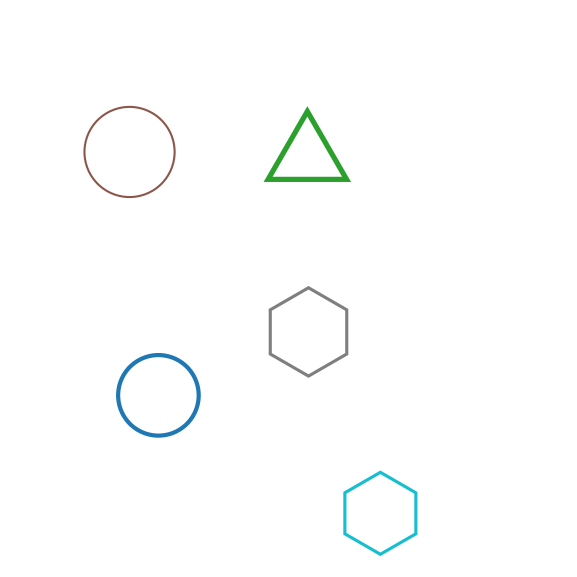[{"shape": "circle", "thickness": 2, "radius": 0.35, "center": [0.274, 0.315]}, {"shape": "triangle", "thickness": 2.5, "radius": 0.39, "center": [0.532, 0.728]}, {"shape": "circle", "thickness": 1, "radius": 0.39, "center": [0.224, 0.736]}, {"shape": "hexagon", "thickness": 1.5, "radius": 0.38, "center": [0.534, 0.424]}, {"shape": "hexagon", "thickness": 1.5, "radius": 0.35, "center": [0.659, 0.11]}]